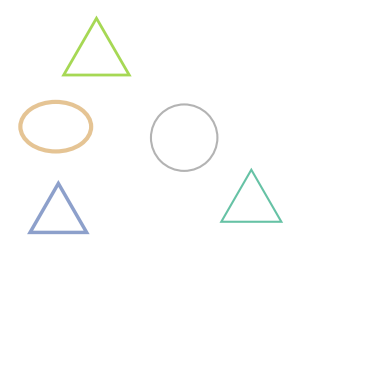[{"shape": "triangle", "thickness": 1.5, "radius": 0.45, "center": [0.653, 0.469]}, {"shape": "triangle", "thickness": 2.5, "radius": 0.42, "center": [0.152, 0.439]}, {"shape": "triangle", "thickness": 2, "radius": 0.49, "center": [0.251, 0.854]}, {"shape": "oval", "thickness": 3, "radius": 0.46, "center": [0.145, 0.671]}, {"shape": "circle", "thickness": 1.5, "radius": 0.43, "center": [0.478, 0.642]}]